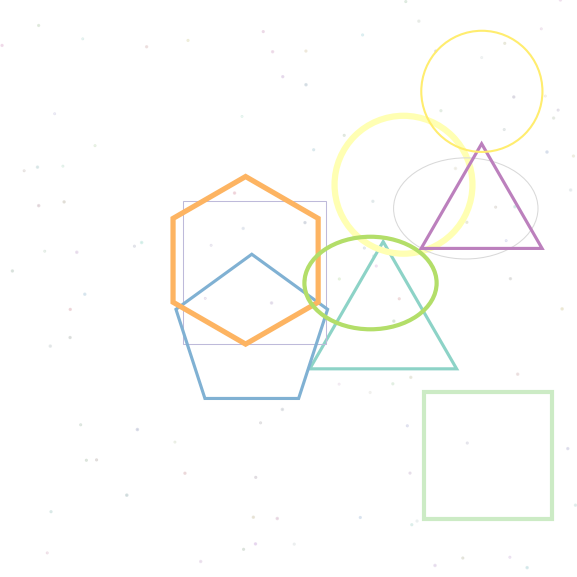[{"shape": "triangle", "thickness": 1.5, "radius": 0.73, "center": [0.664, 0.434]}, {"shape": "circle", "thickness": 3, "radius": 0.6, "center": [0.699, 0.679]}, {"shape": "square", "thickness": 0.5, "radius": 0.62, "center": [0.441, 0.527]}, {"shape": "pentagon", "thickness": 1.5, "radius": 0.69, "center": [0.436, 0.421]}, {"shape": "hexagon", "thickness": 2.5, "radius": 0.73, "center": [0.425, 0.548]}, {"shape": "oval", "thickness": 2, "radius": 0.57, "center": [0.642, 0.509]}, {"shape": "oval", "thickness": 0.5, "radius": 0.63, "center": [0.807, 0.638]}, {"shape": "triangle", "thickness": 1.5, "radius": 0.6, "center": [0.834, 0.629]}, {"shape": "square", "thickness": 2, "radius": 0.55, "center": [0.845, 0.21]}, {"shape": "circle", "thickness": 1, "radius": 0.52, "center": [0.834, 0.841]}]